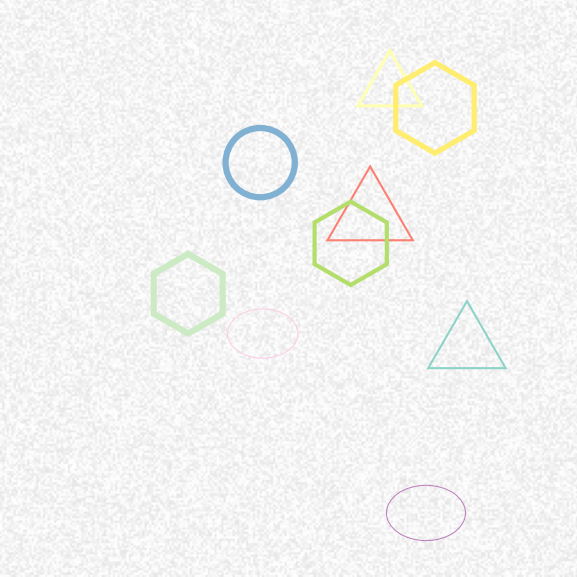[{"shape": "triangle", "thickness": 1, "radius": 0.39, "center": [0.809, 0.4]}, {"shape": "triangle", "thickness": 1.5, "radius": 0.32, "center": [0.675, 0.848]}, {"shape": "triangle", "thickness": 1, "radius": 0.43, "center": [0.641, 0.626]}, {"shape": "circle", "thickness": 3, "radius": 0.3, "center": [0.451, 0.718]}, {"shape": "hexagon", "thickness": 2, "radius": 0.36, "center": [0.607, 0.578]}, {"shape": "oval", "thickness": 0.5, "radius": 0.3, "center": [0.455, 0.422]}, {"shape": "oval", "thickness": 0.5, "radius": 0.34, "center": [0.738, 0.111]}, {"shape": "hexagon", "thickness": 3, "radius": 0.34, "center": [0.326, 0.49]}, {"shape": "hexagon", "thickness": 2.5, "radius": 0.39, "center": [0.753, 0.812]}]